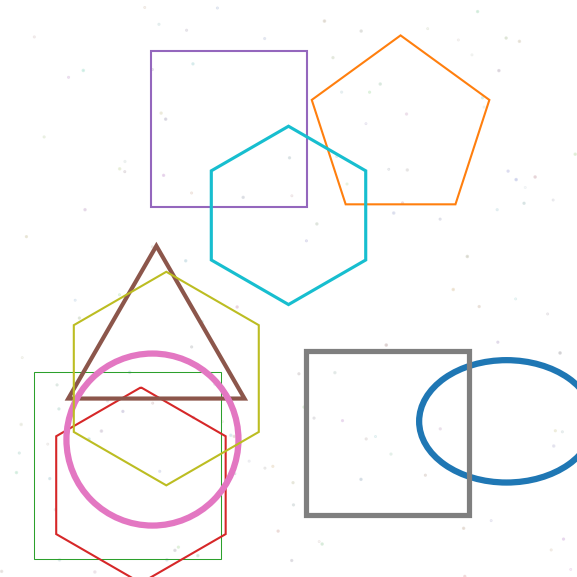[{"shape": "oval", "thickness": 3, "radius": 0.76, "center": [0.877, 0.27]}, {"shape": "pentagon", "thickness": 1, "radius": 0.81, "center": [0.694, 0.776]}, {"shape": "square", "thickness": 0.5, "radius": 0.81, "center": [0.221, 0.194]}, {"shape": "hexagon", "thickness": 1, "radius": 0.85, "center": [0.244, 0.159]}, {"shape": "square", "thickness": 1, "radius": 0.68, "center": [0.396, 0.775]}, {"shape": "triangle", "thickness": 2, "radius": 0.88, "center": [0.271, 0.397]}, {"shape": "circle", "thickness": 3, "radius": 0.74, "center": [0.264, 0.238]}, {"shape": "square", "thickness": 2.5, "radius": 0.71, "center": [0.671, 0.25]}, {"shape": "hexagon", "thickness": 1, "radius": 0.92, "center": [0.288, 0.344]}, {"shape": "hexagon", "thickness": 1.5, "radius": 0.77, "center": [0.5, 0.626]}]